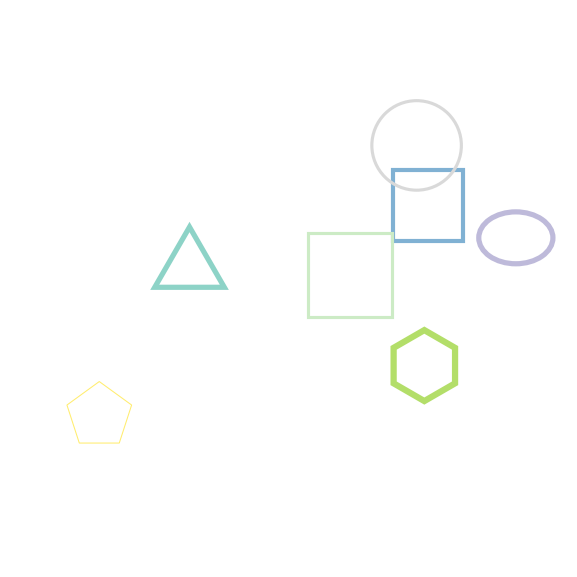[{"shape": "triangle", "thickness": 2.5, "radius": 0.35, "center": [0.328, 0.536]}, {"shape": "oval", "thickness": 2.5, "radius": 0.32, "center": [0.893, 0.587]}, {"shape": "square", "thickness": 2, "radius": 0.31, "center": [0.741, 0.643]}, {"shape": "hexagon", "thickness": 3, "radius": 0.31, "center": [0.735, 0.366]}, {"shape": "circle", "thickness": 1.5, "radius": 0.39, "center": [0.721, 0.747]}, {"shape": "square", "thickness": 1.5, "radius": 0.36, "center": [0.607, 0.522]}, {"shape": "pentagon", "thickness": 0.5, "radius": 0.29, "center": [0.172, 0.28]}]